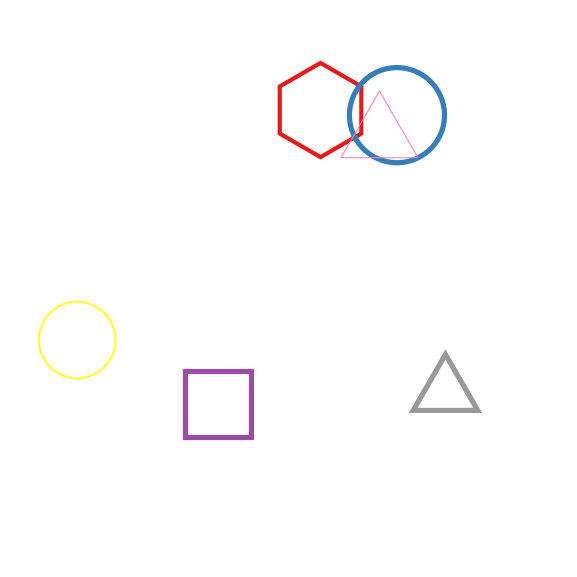[{"shape": "hexagon", "thickness": 2, "radius": 0.41, "center": [0.555, 0.809]}, {"shape": "circle", "thickness": 2.5, "radius": 0.41, "center": [0.687, 0.8]}, {"shape": "square", "thickness": 2.5, "radius": 0.29, "center": [0.378, 0.299]}, {"shape": "circle", "thickness": 1, "radius": 0.33, "center": [0.134, 0.41]}, {"shape": "triangle", "thickness": 0.5, "radius": 0.38, "center": [0.657, 0.765]}, {"shape": "triangle", "thickness": 2.5, "radius": 0.32, "center": [0.771, 0.321]}]